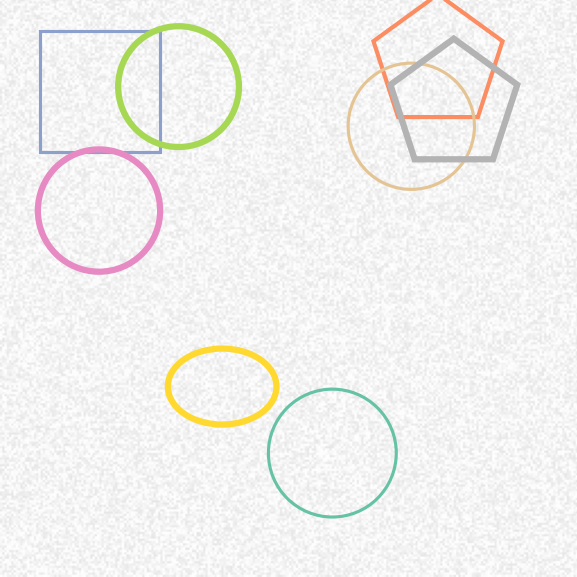[{"shape": "circle", "thickness": 1.5, "radius": 0.55, "center": [0.575, 0.215]}, {"shape": "pentagon", "thickness": 2, "radius": 0.59, "center": [0.758, 0.891]}, {"shape": "square", "thickness": 1.5, "radius": 0.52, "center": [0.173, 0.841]}, {"shape": "circle", "thickness": 3, "radius": 0.53, "center": [0.171, 0.635]}, {"shape": "circle", "thickness": 3, "radius": 0.52, "center": [0.309, 0.849]}, {"shape": "oval", "thickness": 3, "radius": 0.47, "center": [0.385, 0.33]}, {"shape": "circle", "thickness": 1.5, "radius": 0.55, "center": [0.712, 0.781]}, {"shape": "pentagon", "thickness": 3, "radius": 0.58, "center": [0.786, 0.817]}]